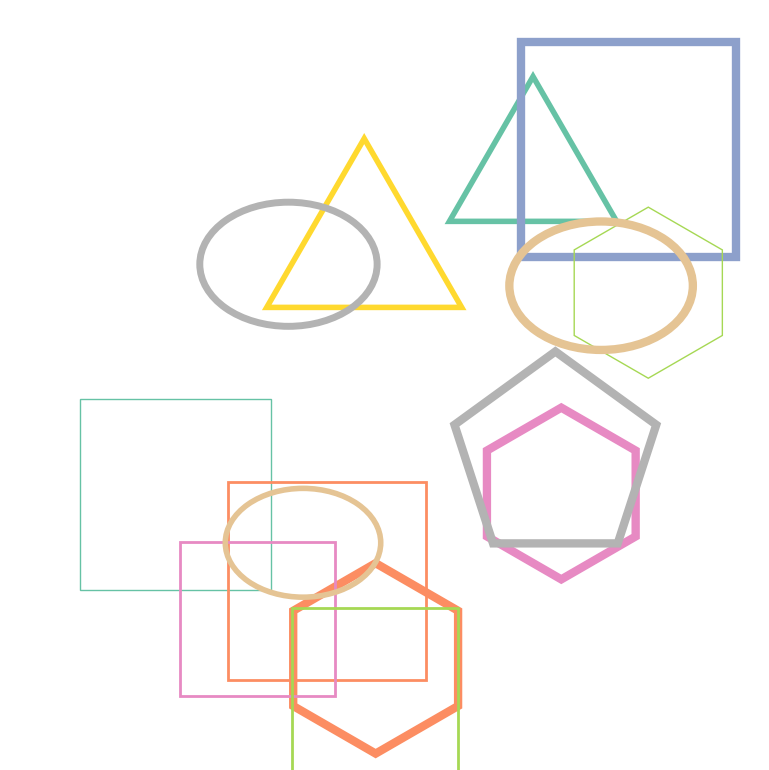[{"shape": "square", "thickness": 0.5, "radius": 0.62, "center": [0.228, 0.358]}, {"shape": "triangle", "thickness": 2, "radius": 0.63, "center": [0.692, 0.775]}, {"shape": "hexagon", "thickness": 3, "radius": 0.62, "center": [0.488, 0.145]}, {"shape": "square", "thickness": 1, "radius": 0.64, "center": [0.425, 0.245]}, {"shape": "square", "thickness": 3, "radius": 0.7, "center": [0.816, 0.806]}, {"shape": "square", "thickness": 1, "radius": 0.5, "center": [0.334, 0.196]}, {"shape": "hexagon", "thickness": 3, "radius": 0.56, "center": [0.729, 0.359]}, {"shape": "hexagon", "thickness": 0.5, "radius": 0.56, "center": [0.842, 0.62]}, {"shape": "square", "thickness": 1, "radius": 0.54, "center": [0.487, 0.103]}, {"shape": "triangle", "thickness": 2, "radius": 0.73, "center": [0.473, 0.674]}, {"shape": "oval", "thickness": 3, "radius": 0.6, "center": [0.781, 0.629]}, {"shape": "oval", "thickness": 2, "radius": 0.5, "center": [0.394, 0.295]}, {"shape": "pentagon", "thickness": 3, "radius": 0.69, "center": [0.721, 0.406]}, {"shape": "oval", "thickness": 2.5, "radius": 0.58, "center": [0.375, 0.657]}]